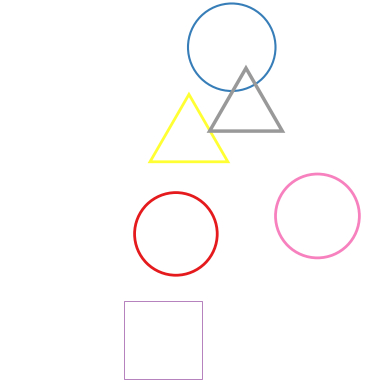[{"shape": "circle", "thickness": 2, "radius": 0.54, "center": [0.457, 0.392]}, {"shape": "circle", "thickness": 1.5, "radius": 0.57, "center": [0.602, 0.877]}, {"shape": "square", "thickness": 0.5, "radius": 0.51, "center": [0.424, 0.116]}, {"shape": "triangle", "thickness": 2, "radius": 0.58, "center": [0.491, 0.638]}, {"shape": "circle", "thickness": 2, "radius": 0.54, "center": [0.825, 0.439]}, {"shape": "triangle", "thickness": 2.5, "radius": 0.55, "center": [0.639, 0.714]}]